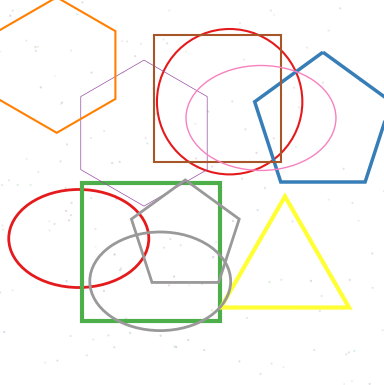[{"shape": "oval", "thickness": 2, "radius": 0.91, "center": [0.205, 0.381]}, {"shape": "circle", "thickness": 1.5, "radius": 0.94, "center": [0.596, 0.736]}, {"shape": "pentagon", "thickness": 2.5, "radius": 0.93, "center": [0.839, 0.678]}, {"shape": "square", "thickness": 3, "radius": 0.9, "center": [0.392, 0.344]}, {"shape": "hexagon", "thickness": 0.5, "radius": 0.95, "center": [0.374, 0.654]}, {"shape": "hexagon", "thickness": 1.5, "radius": 0.88, "center": [0.147, 0.831]}, {"shape": "triangle", "thickness": 3, "radius": 0.96, "center": [0.74, 0.297]}, {"shape": "square", "thickness": 1.5, "radius": 0.83, "center": [0.564, 0.744]}, {"shape": "oval", "thickness": 1, "radius": 0.97, "center": [0.678, 0.694]}, {"shape": "oval", "thickness": 2, "radius": 0.91, "center": [0.416, 0.269]}, {"shape": "pentagon", "thickness": 2, "radius": 0.74, "center": [0.481, 0.385]}]